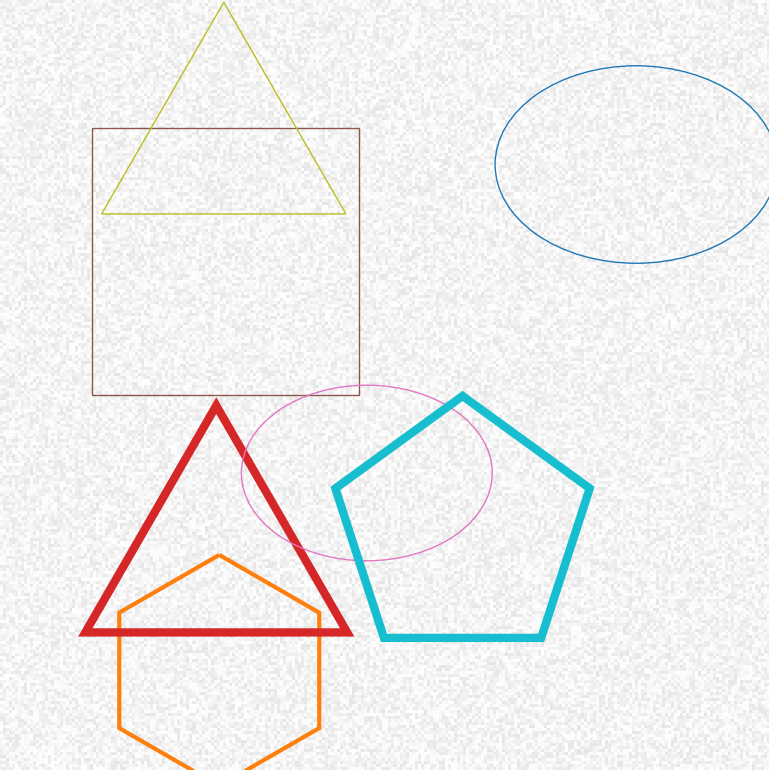[{"shape": "oval", "thickness": 0.5, "radius": 0.92, "center": [0.826, 0.786]}, {"shape": "hexagon", "thickness": 1.5, "radius": 0.75, "center": [0.285, 0.129]}, {"shape": "triangle", "thickness": 3, "radius": 0.98, "center": [0.281, 0.277]}, {"shape": "square", "thickness": 0.5, "radius": 0.87, "center": [0.293, 0.661]}, {"shape": "oval", "thickness": 0.5, "radius": 0.81, "center": [0.476, 0.386]}, {"shape": "triangle", "thickness": 0.5, "radius": 0.92, "center": [0.291, 0.814]}, {"shape": "pentagon", "thickness": 3, "radius": 0.87, "center": [0.601, 0.312]}]